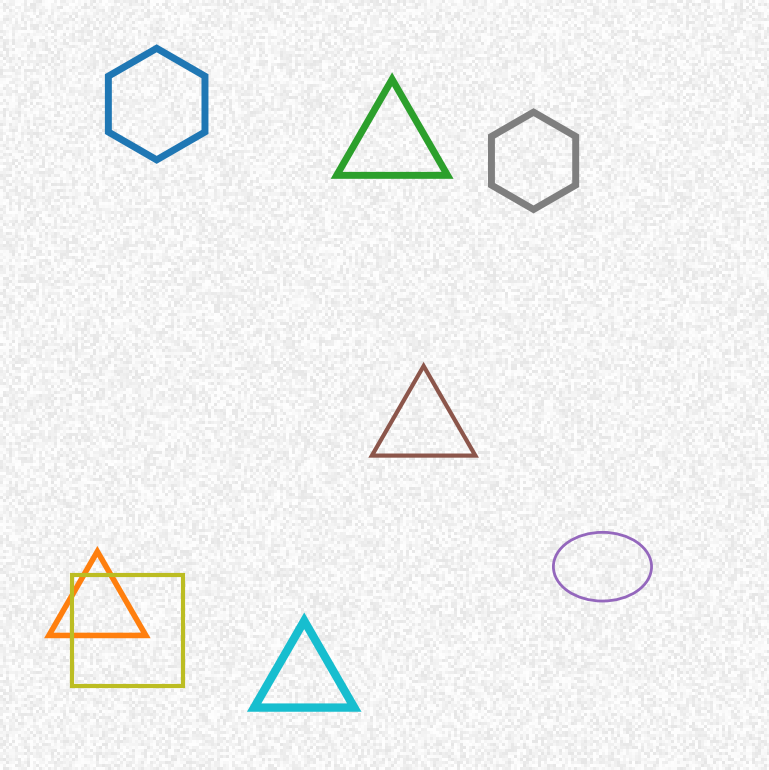[{"shape": "hexagon", "thickness": 2.5, "radius": 0.36, "center": [0.203, 0.865]}, {"shape": "triangle", "thickness": 2, "radius": 0.36, "center": [0.126, 0.211]}, {"shape": "triangle", "thickness": 2.5, "radius": 0.42, "center": [0.509, 0.814]}, {"shape": "oval", "thickness": 1, "radius": 0.32, "center": [0.782, 0.264]}, {"shape": "triangle", "thickness": 1.5, "radius": 0.39, "center": [0.55, 0.447]}, {"shape": "hexagon", "thickness": 2.5, "radius": 0.32, "center": [0.693, 0.791]}, {"shape": "square", "thickness": 1.5, "radius": 0.36, "center": [0.166, 0.181]}, {"shape": "triangle", "thickness": 3, "radius": 0.38, "center": [0.395, 0.119]}]